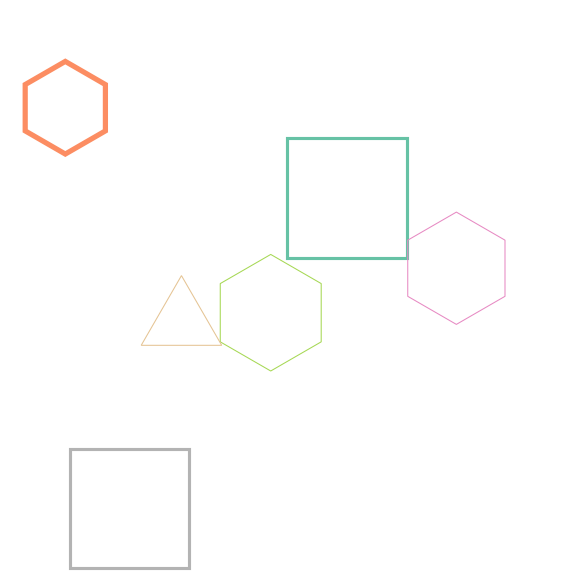[{"shape": "square", "thickness": 1.5, "radius": 0.52, "center": [0.601, 0.656]}, {"shape": "hexagon", "thickness": 2.5, "radius": 0.4, "center": [0.113, 0.813]}, {"shape": "hexagon", "thickness": 0.5, "radius": 0.49, "center": [0.79, 0.535]}, {"shape": "hexagon", "thickness": 0.5, "radius": 0.5, "center": [0.469, 0.458]}, {"shape": "triangle", "thickness": 0.5, "radius": 0.4, "center": [0.314, 0.441]}, {"shape": "square", "thickness": 1.5, "radius": 0.51, "center": [0.224, 0.119]}]